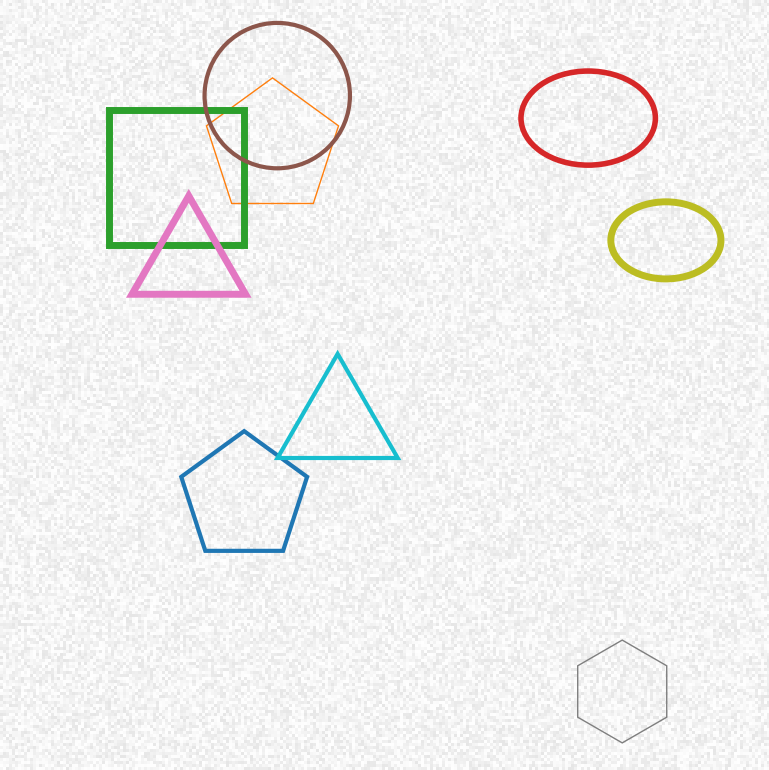[{"shape": "pentagon", "thickness": 1.5, "radius": 0.43, "center": [0.317, 0.354]}, {"shape": "pentagon", "thickness": 0.5, "radius": 0.45, "center": [0.354, 0.809]}, {"shape": "square", "thickness": 2.5, "radius": 0.44, "center": [0.229, 0.77]}, {"shape": "oval", "thickness": 2, "radius": 0.44, "center": [0.764, 0.847]}, {"shape": "circle", "thickness": 1.5, "radius": 0.47, "center": [0.36, 0.876]}, {"shape": "triangle", "thickness": 2.5, "radius": 0.43, "center": [0.245, 0.66]}, {"shape": "hexagon", "thickness": 0.5, "radius": 0.33, "center": [0.808, 0.102]}, {"shape": "oval", "thickness": 2.5, "radius": 0.36, "center": [0.865, 0.688]}, {"shape": "triangle", "thickness": 1.5, "radius": 0.45, "center": [0.438, 0.45]}]